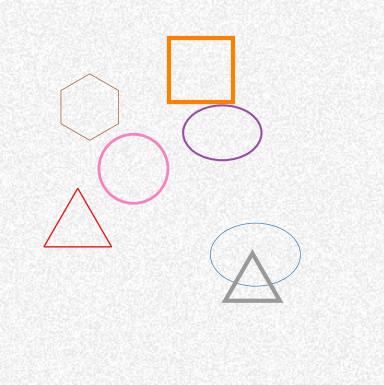[{"shape": "triangle", "thickness": 1, "radius": 0.51, "center": [0.202, 0.41]}, {"shape": "oval", "thickness": 0.5, "radius": 0.58, "center": [0.663, 0.339]}, {"shape": "oval", "thickness": 1.5, "radius": 0.51, "center": [0.577, 0.655]}, {"shape": "square", "thickness": 3, "radius": 0.42, "center": [0.522, 0.818]}, {"shape": "hexagon", "thickness": 0.5, "radius": 0.43, "center": [0.233, 0.722]}, {"shape": "circle", "thickness": 2, "radius": 0.45, "center": [0.347, 0.562]}, {"shape": "triangle", "thickness": 3, "radius": 0.41, "center": [0.656, 0.26]}]